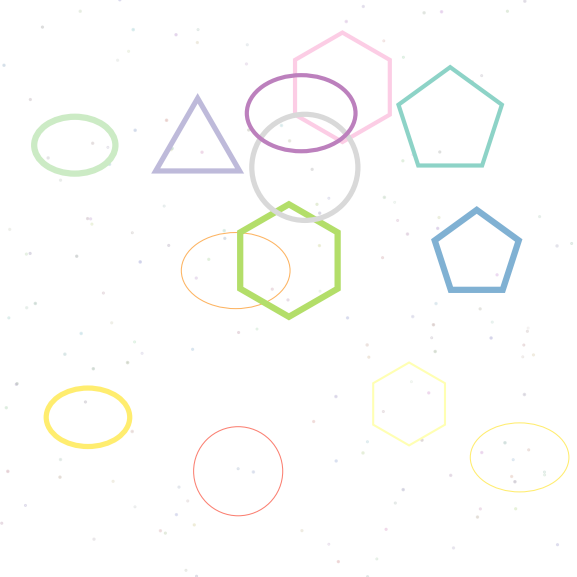[{"shape": "pentagon", "thickness": 2, "radius": 0.47, "center": [0.78, 0.789]}, {"shape": "hexagon", "thickness": 1, "radius": 0.36, "center": [0.708, 0.3]}, {"shape": "triangle", "thickness": 2.5, "radius": 0.42, "center": [0.342, 0.745]}, {"shape": "circle", "thickness": 0.5, "radius": 0.39, "center": [0.412, 0.183]}, {"shape": "pentagon", "thickness": 3, "radius": 0.38, "center": [0.826, 0.559]}, {"shape": "oval", "thickness": 0.5, "radius": 0.47, "center": [0.408, 0.531]}, {"shape": "hexagon", "thickness": 3, "radius": 0.49, "center": [0.5, 0.548]}, {"shape": "hexagon", "thickness": 2, "radius": 0.47, "center": [0.593, 0.848]}, {"shape": "circle", "thickness": 2.5, "radius": 0.46, "center": [0.528, 0.709]}, {"shape": "oval", "thickness": 2, "radius": 0.47, "center": [0.522, 0.803]}, {"shape": "oval", "thickness": 3, "radius": 0.35, "center": [0.13, 0.748]}, {"shape": "oval", "thickness": 2.5, "radius": 0.36, "center": [0.152, 0.277]}, {"shape": "oval", "thickness": 0.5, "radius": 0.43, "center": [0.9, 0.207]}]